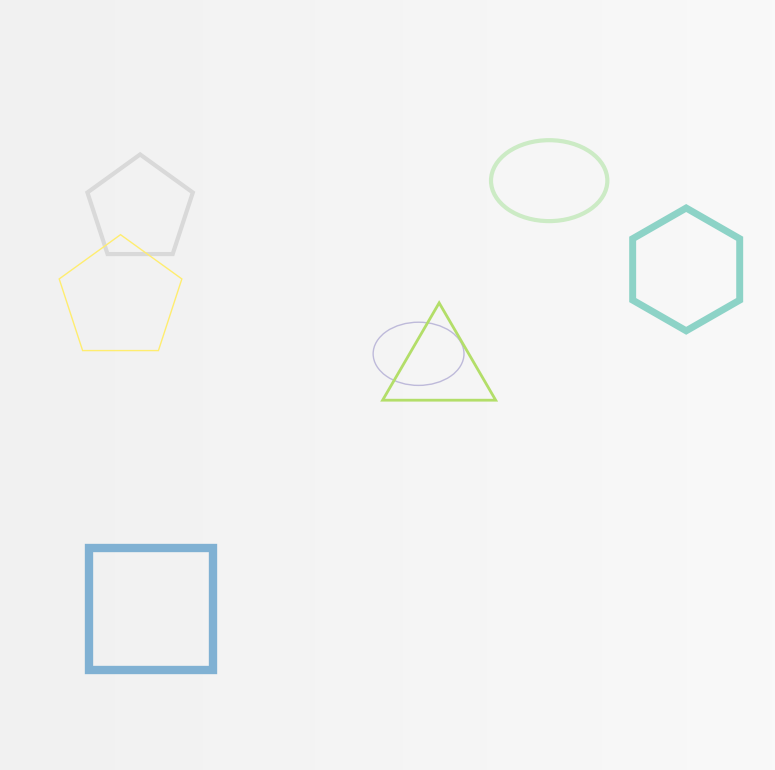[{"shape": "hexagon", "thickness": 2.5, "radius": 0.4, "center": [0.885, 0.65]}, {"shape": "oval", "thickness": 0.5, "radius": 0.29, "center": [0.54, 0.541]}, {"shape": "square", "thickness": 3, "radius": 0.4, "center": [0.194, 0.209]}, {"shape": "triangle", "thickness": 1, "radius": 0.42, "center": [0.567, 0.522]}, {"shape": "pentagon", "thickness": 1.5, "radius": 0.36, "center": [0.181, 0.728]}, {"shape": "oval", "thickness": 1.5, "radius": 0.38, "center": [0.709, 0.765]}, {"shape": "pentagon", "thickness": 0.5, "radius": 0.42, "center": [0.156, 0.612]}]